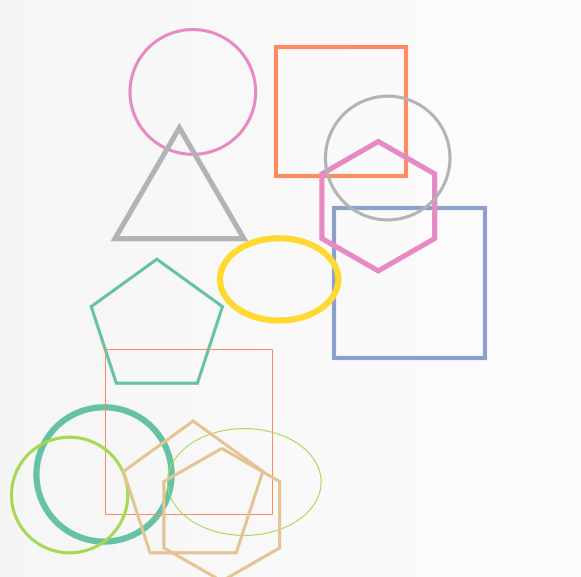[{"shape": "circle", "thickness": 3, "radius": 0.58, "center": [0.179, 0.178]}, {"shape": "pentagon", "thickness": 1.5, "radius": 0.59, "center": [0.27, 0.432]}, {"shape": "square", "thickness": 2, "radius": 0.56, "center": [0.587, 0.806]}, {"shape": "square", "thickness": 0.5, "radius": 0.72, "center": [0.325, 0.252]}, {"shape": "square", "thickness": 2, "radius": 0.65, "center": [0.705, 0.509]}, {"shape": "hexagon", "thickness": 2.5, "radius": 0.56, "center": [0.651, 0.642]}, {"shape": "circle", "thickness": 1.5, "radius": 0.54, "center": [0.332, 0.84]}, {"shape": "circle", "thickness": 1.5, "radius": 0.5, "center": [0.12, 0.142]}, {"shape": "oval", "thickness": 0.5, "radius": 0.66, "center": [0.42, 0.164]}, {"shape": "oval", "thickness": 3, "radius": 0.51, "center": [0.48, 0.515]}, {"shape": "pentagon", "thickness": 1.5, "radius": 0.63, "center": [0.332, 0.144]}, {"shape": "hexagon", "thickness": 1.5, "radius": 0.57, "center": [0.382, 0.108]}, {"shape": "circle", "thickness": 1.5, "radius": 0.54, "center": [0.667, 0.725]}, {"shape": "triangle", "thickness": 2.5, "radius": 0.64, "center": [0.309, 0.65]}]